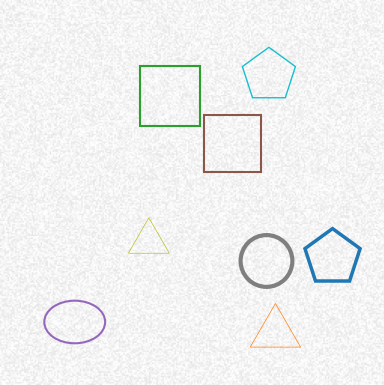[{"shape": "pentagon", "thickness": 2.5, "radius": 0.38, "center": [0.864, 0.331]}, {"shape": "triangle", "thickness": 0.5, "radius": 0.38, "center": [0.715, 0.136]}, {"shape": "square", "thickness": 1.5, "radius": 0.39, "center": [0.441, 0.751]}, {"shape": "oval", "thickness": 1.5, "radius": 0.4, "center": [0.194, 0.164]}, {"shape": "square", "thickness": 1.5, "radius": 0.37, "center": [0.604, 0.628]}, {"shape": "circle", "thickness": 3, "radius": 0.34, "center": [0.692, 0.322]}, {"shape": "triangle", "thickness": 0.5, "radius": 0.31, "center": [0.387, 0.373]}, {"shape": "pentagon", "thickness": 1, "radius": 0.36, "center": [0.698, 0.805]}]